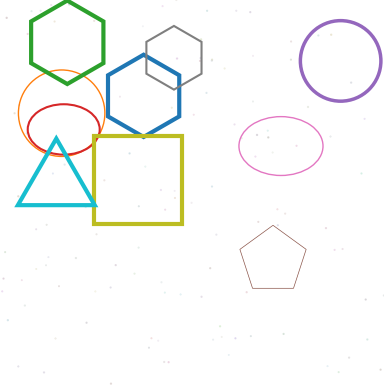[{"shape": "hexagon", "thickness": 3, "radius": 0.53, "center": [0.373, 0.751]}, {"shape": "circle", "thickness": 1, "radius": 0.56, "center": [0.16, 0.706]}, {"shape": "hexagon", "thickness": 3, "radius": 0.54, "center": [0.175, 0.89]}, {"shape": "oval", "thickness": 1.5, "radius": 0.47, "center": [0.165, 0.664]}, {"shape": "circle", "thickness": 2.5, "radius": 0.52, "center": [0.885, 0.842]}, {"shape": "pentagon", "thickness": 0.5, "radius": 0.45, "center": [0.709, 0.324]}, {"shape": "oval", "thickness": 1, "radius": 0.55, "center": [0.73, 0.621]}, {"shape": "hexagon", "thickness": 1.5, "radius": 0.41, "center": [0.452, 0.85]}, {"shape": "square", "thickness": 3, "radius": 0.57, "center": [0.359, 0.532]}, {"shape": "triangle", "thickness": 3, "radius": 0.58, "center": [0.146, 0.525]}]